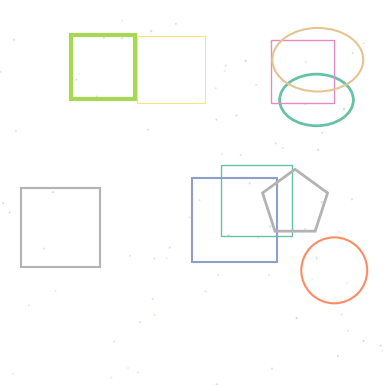[{"shape": "square", "thickness": 1, "radius": 0.46, "center": [0.666, 0.479]}, {"shape": "oval", "thickness": 2, "radius": 0.48, "center": [0.822, 0.74]}, {"shape": "circle", "thickness": 1.5, "radius": 0.43, "center": [0.868, 0.298]}, {"shape": "square", "thickness": 1.5, "radius": 0.55, "center": [0.609, 0.428]}, {"shape": "square", "thickness": 1, "radius": 0.41, "center": [0.786, 0.814]}, {"shape": "square", "thickness": 3, "radius": 0.42, "center": [0.267, 0.827]}, {"shape": "square", "thickness": 0.5, "radius": 0.44, "center": [0.445, 0.82]}, {"shape": "oval", "thickness": 1.5, "radius": 0.59, "center": [0.825, 0.845]}, {"shape": "square", "thickness": 1.5, "radius": 0.51, "center": [0.157, 0.409]}, {"shape": "pentagon", "thickness": 2, "radius": 0.44, "center": [0.766, 0.471]}]